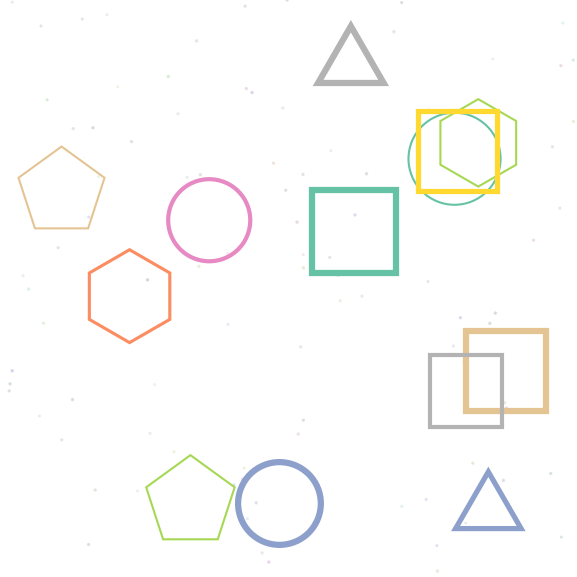[{"shape": "square", "thickness": 3, "radius": 0.36, "center": [0.612, 0.598]}, {"shape": "circle", "thickness": 1, "radius": 0.4, "center": [0.787, 0.724]}, {"shape": "hexagon", "thickness": 1.5, "radius": 0.4, "center": [0.224, 0.486]}, {"shape": "circle", "thickness": 3, "radius": 0.36, "center": [0.484, 0.127]}, {"shape": "triangle", "thickness": 2.5, "radius": 0.33, "center": [0.846, 0.117]}, {"shape": "circle", "thickness": 2, "radius": 0.36, "center": [0.362, 0.618]}, {"shape": "pentagon", "thickness": 1, "radius": 0.4, "center": [0.33, 0.13]}, {"shape": "hexagon", "thickness": 1, "radius": 0.38, "center": [0.828, 0.752]}, {"shape": "square", "thickness": 2.5, "radius": 0.34, "center": [0.792, 0.738]}, {"shape": "square", "thickness": 3, "radius": 0.34, "center": [0.876, 0.357]}, {"shape": "pentagon", "thickness": 1, "radius": 0.39, "center": [0.107, 0.667]}, {"shape": "square", "thickness": 2, "radius": 0.31, "center": [0.806, 0.322]}, {"shape": "triangle", "thickness": 3, "radius": 0.33, "center": [0.608, 0.888]}]